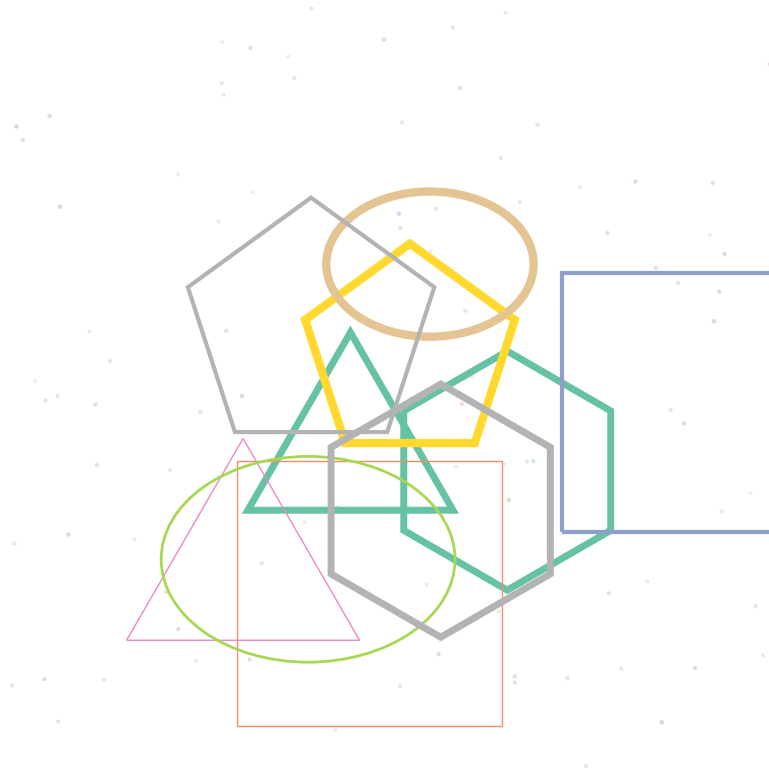[{"shape": "triangle", "thickness": 2.5, "radius": 0.77, "center": [0.455, 0.414]}, {"shape": "hexagon", "thickness": 2.5, "radius": 0.78, "center": [0.659, 0.389]}, {"shape": "square", "thickness": 0.5, "radius": 0.86, "center": [0.48, 0.229]}, {"shape": "square", "thickness": 1.5, "radius": 0.84, "center": [0.898, 0.477]}, {"shape": "triangle", "thickness": 0.5, "radius": 0.87, "center": [0.316, 0.256]}, {"shape": "oval", "thickness": 1, "radius": 0.95, "center": [0.4, 0.274]}, {"shape": "pentagon", "thickness": 3, "radius": 0.72, "center": [0.532, 0.54]}, {"shape": "oval", "thickness": 3, "radius": 0.67, "center": [0.558, 0.657]}, {"shape": "hexagon", "thickness": 2.5, "radius": 0.82, "center": [0.572, 0.337]}, {"shape": "pentagon", "thickness": 1.5, "radius": 0.84, "center": [0.404, 0.575]}]